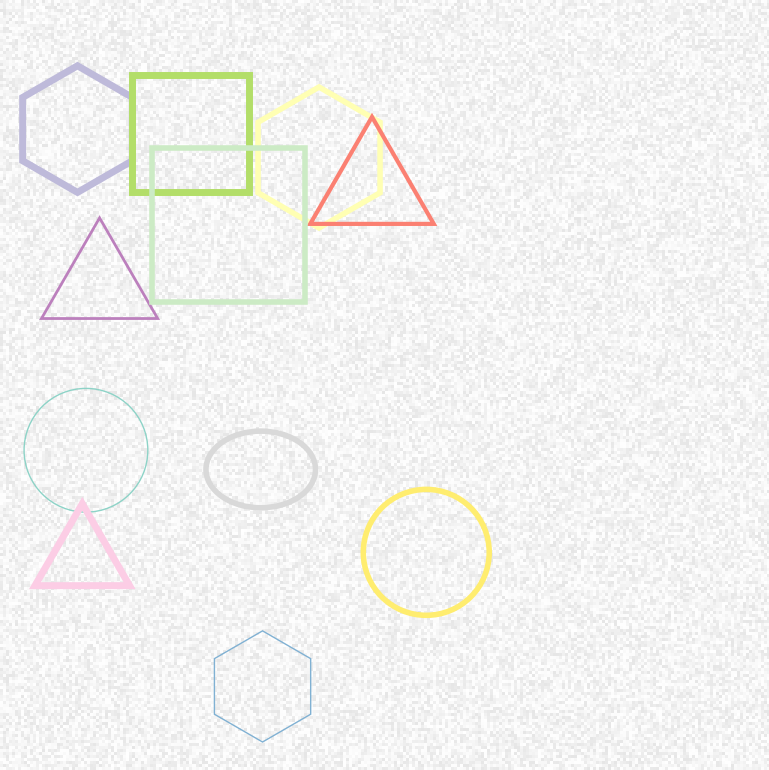[{"shape": "circle", "thickness": 0.5, "radius": 0.4, "center": [0.112, 0.415]}, {"shape": "hexagon", "thickness": 2, "radius": 0.46, "center": [0.414, 0.795]}, {"shape": "hexagon", "thickness": 2.5, "radius": 0.41, "center": [0.101, 0.832]}, {"shape": "triangle", "thickness": 1.5, "radius": 0.46, "center": [0.483, 0.756]}, {"shape": "hexagon", "thickness": 0.5, "radius": 0.36, "center": [0.341, 0.109]}, {"shape": "square", "thickness": 2.5, "radius": 0.38, "center": [0.247, 0.826]}, {"shape": "triangle", "thickness": 2.5, "radius": 0.35, "center": [0.107, 0.275]}, {"shape": "oval", "thickness": 2, "radius": 0.36, "center": [0.339, 0.39]}, {"shape": "triangle", "thickness": 1, "radius": 0.44, "center": [0.129, 0.63]}, {"shape": "square", "thickness": 2, "radius": 0.5, "center": [0.297, 0.708]}, {"shape": "circle", "thickness": 2, "radius": 0.41, "center": [0.554, 0.283]}]